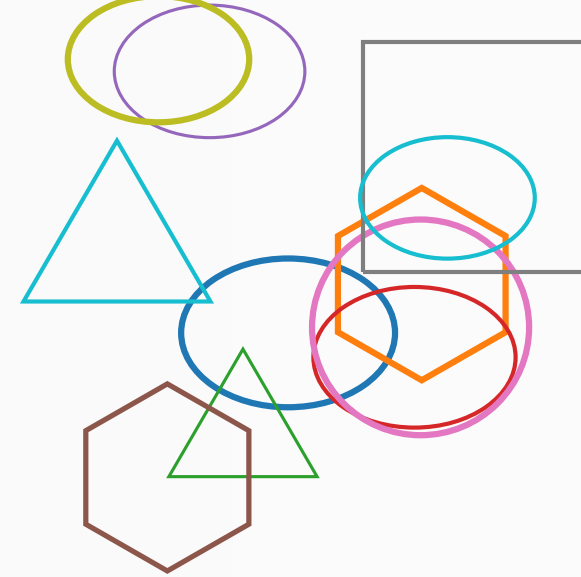[{"shape": "oval", "thickness": 3, "radius": 0.92, "center": [0.496, 0.423]}, {"shape": "hexagon", "thickness": 3, "radius": 0.83, "center": [0.726, 0.507]}, {"shape": "triangle", "thickness": 1.5, "radius": 0.74, "center": [0.418, 0.247]}, {"shape": "oval", "thickness": 2, "radius": 0.87, "center": [0.713, 0.38]}, {"shape": "oval", "thickness": 1.5, "radius": 0.82, "center": [0.361, 0.876]}, {"shape": "hexagon", "thickness": 2.5, "radius": 0.81, "center": [0.288, 0.172]}, {"shape": "circle", "thickness": 3, "radius": 0.93, "center": [0.724, 0.432]}, {"shape": "square", "thickness": 2, "radius": 1.0, "center": [0.824, 0.727]}, {"shape": "oval", "thickness": 3, "radius": 0.78, "center": [0.273, 0.897]}, {"shape": "oval", "thickness": 2, "radius": 0.75, "center": [0.77, 0.656]}, {"shape": "triangle", "thickness": 2, "radius": 0.93, "center": [0.201, 0.57]}]